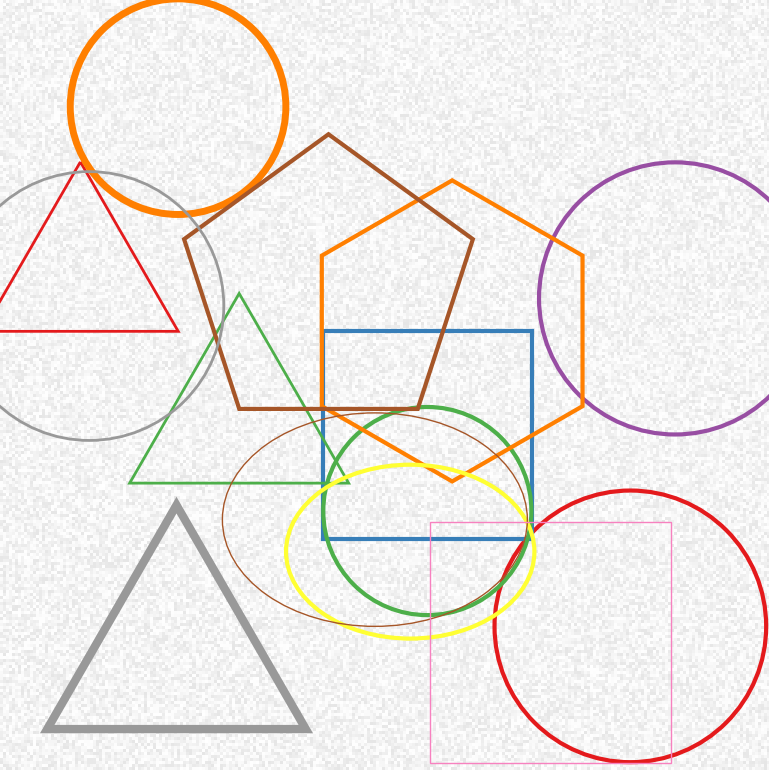[{"shape": "triangle", "thickness": 1, "radius": 0.73, "center": [0.104, 0.643]}, {"shape": "circle", "thickness": 1.5, "radius": 0.88, "center": [0.819, 0.187]}, {"shape": "square", "thickness": 1.5, "radius": 0.68, "center": [0.555, 0.435]}, {"shape": "triangle", "thickness": 1, "radius": 0.82, "center": [0.311, 0.455]}, {"shape": "circle", "thickness": 1.5, "radius": 0.68, "center": [0.555, 0.336]}, {"shape": "circle", "thickness": 1.5, "radius": 0.88, "center": [0.877, 0.612]}, {"shape": "hexagon", "thickness": 1.5, "radius": 0.98, "center": [0.587, 0.57]}, {"shape": "circle", "thickness": 2.5, "radius": 0.7, "center": [0.231, 0.861]}, {"shape": "oval", "thickness": 1.5, "radius": 0.81, "center": [0.533, 0.284]}, {"shape": "pentagon", "thickness": 1.5, "radius": 0.99, "center": [0.427, 0.628]}, {"shape": "oval", "thickness": 0.5, "radius": 0.99, "center": [0.487, 0.325]}, {"shape": "square", "thickness": 0.5, "radius": 0.78, "center": [0.715, 0.166]}, {"shape": "triangle", "thickness": 3, "radius": 0.97, "center": [0.229, 0.15]}, {"shape": "circle", "thickness": 1, "radius": 0.87, "center": [0.116, 0.603]}]